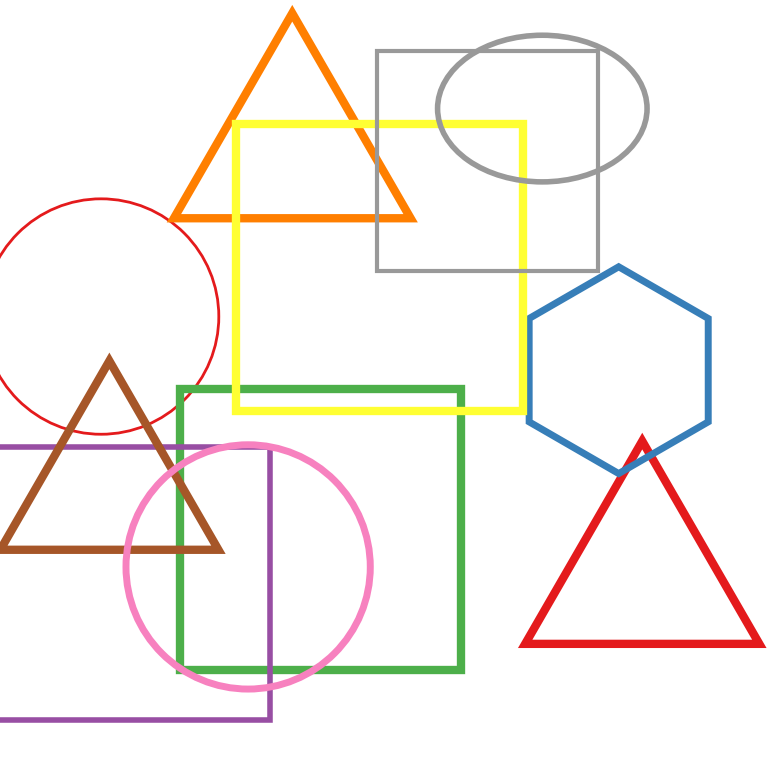[{"shape": "circle", "thickness": 1, "radius": 0.76, "center": [0.131, 0.589]}, {"shape": "triangle", "thickness": 3, "radius": 0.88, "center": [0.834, 0.252]}, {"shape": "hexagon", "thickness": 2.5, "radius": 0.67, "center": [0.804, 0.519]}, {"shape": "square", "thickness": 3, "radius": 0.91, "center": [0.416, 0.312]}, {"shape": "square", "thickness": 2, "radius": 0.89, "center": [0.173, 0.242]}, {"shape": "triangle", "thickness": 3, "radius": 0.89, "center": [0.38, 0.805]}, {"shape": "square", "thickness": 3, "radius": 0.93, "center": [0.493, 0.652]}, {"shape": "triangle", "thickness": 3, "radius": 0.82, "center": [0.142, 0.368]}, {"shape": "circle", "thickness": 2.5, "radius": 0.79, "center": [0.322, 0.264]}, {"shape": "square", "thickness": 1.5, "radius": 0.72, "center": [0.633, 0.791]}, {"shape": "oval", "thickness": 2, "radius": 0.68, "center": [0.704, 0.859]}]